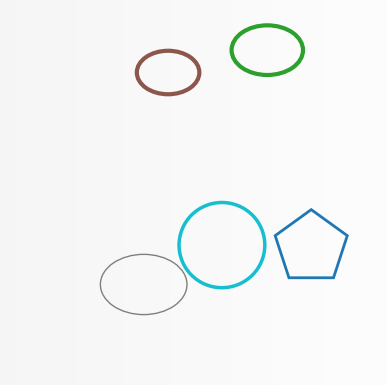[{"shape": "pentagon", "thickness": 2, "radius": 0.49, "center": [0.803, 0.358]}, {"shape": "oval", "thickness": 3, "radius": 0.46, "center": [0.69, 0.87]}, {"shape": "oval", "thickness": 3, "radius": 0.4, "center": [0.434, 0.812]}, {"shape": "oval", "thickness": 1, "radius": 0.56, "center": [0.371, 0.261]}, {"shape": "circle", "thickness": 2.5, "radius": 0.55, "center": [0.573, 0.363]}]